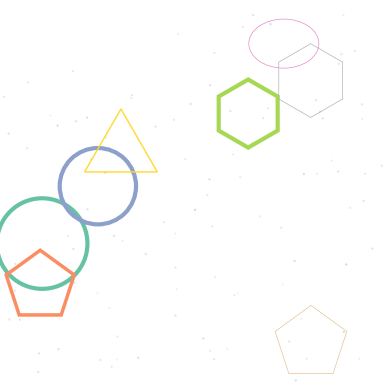[{"shape": "circle", "thickness": 3, "radius": 0.59, "center": [0.109, 0.367]}, {"shape": "pentagon", "thickness": 2.5, "radius": 0.46, "center": [0.104, 0.257]}, {"shape": "circle", "thickness": 3, "radius": 0.5, "center": [0.254, 0.516]}, {"shape": "oval", "thickness": 0.5, "radius": 0.45, "center": [0.737, 0.887]}, {"shape": "hexagon", "thickness": 3, "radius": 0.44, "center": [0.645, 0.705]}, {"shape": "triangle", "thickness": 1, "radius": 0.54, "center": [0.314, 0.608]}, {"shape": "pentagon", "thickness": 0.5, "radius": 0.49, "center": [0.808, 0.109]}, {"shape": "hexagon", "thickness": 0.5, "radius": 0.48, "center": [0.807, 0.791]}]